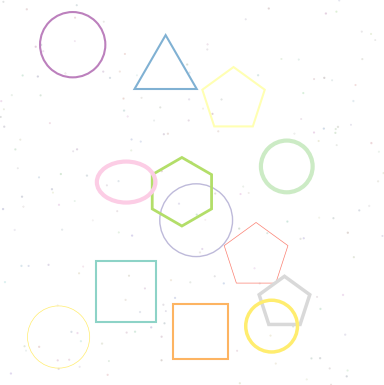[{"shape": "square", "thickness": 1.5, "radius": 0.39, "center": [0.327, 0.243]}, {"shape": "pentagon", "thickness": 1.5, "radius": 0.43, "center": [0.607, 0.741]}, {"shape": "circle", "thickness": 1, "radius": 0.47, "center": [0.51, 0.428]}, {"shape": "pentagon", "thickness": 0.5, "radius": 0.44, "center": [0.665, 0.335]}, {"shape": "triangle", "thickness": 1.5, "radius": 0.47, "center": [0.43, 0.815]}, {"shape": "square", "thickness": 1.5, "radius": 0.36, "center": [0.52, 0.14]}, {"shape": "hexagon", "thickness": 2, "radius": 0.44, "center": [0.472, 0.502]}, {"shape": "oval", "thickness": 3, "radius": 0.38, "center": [0.328, 0.527]}, {"shape": "pentagon", "thickness": 2.5, "radius": 0.35, "center": [0.739, 0.213]}, {"shape": "circle", "thickness": 1.5, "radius": 0.42, "center": [0.189, 0.884]}, {"shape": "circle", "thickness": 3, "radius": 0.34, "center": [0.745, 0.568]}, {"shape": "circle", "thickness": 2.5, "radius": 0.34, "center": [0.705, 0.153]}, {"shape": "circle", "thickness": 0.5, "radius": 0.4, "center": [0.152, 0.125]}]